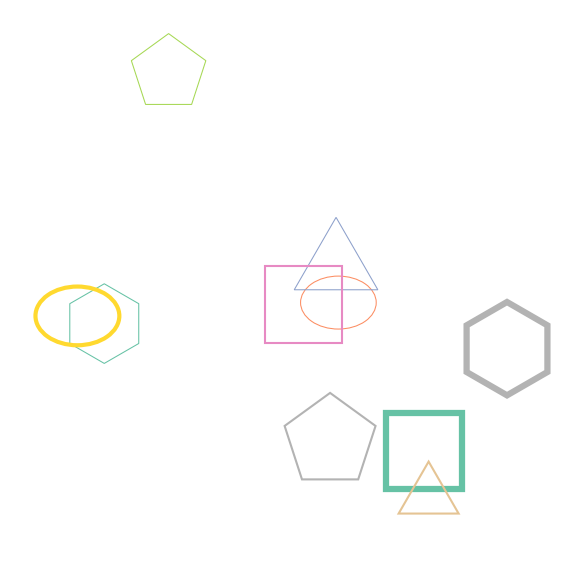[{"shape": "square", "thickness": 3, "radius": 0.33, "center": [0.734, 0.218]}, {"shape": "hexagon", "thickness": 0.5, "radius": 0.34, "center": [0.181, 0.439]}, {"shape": "oval", "thickness": 0.5, "radius": 0.33, "center": [0.586, 0.475]}, {"shape": "triangle", "thickness": 0.5, "radius": 0.42, "center": [0.582, 0.539]}, {"shape": "square", "thickness": 1, "radius": 0.33, "center": [0.525, 0.471]}, {"shape": "pentagon", "thickness": 0.5, "radius": 0.34, "center": [0.292, 0.873]}, {"shape": "oval", "thickness": 2, "radius": 0.36, "center": [0.134, 0.452]}, {"shape": "triangle", "thickness": 1, "radius": 0.3, "center": [0.742, 0.14]}, {"shape": "pentagon", "thickness": 1, "radius": 0.41, "center": [0.572, 0.236]}, {"shape": "hexagon", "thickness": 3, "radius": 0.4, "center": [0.878, 0.395]}]